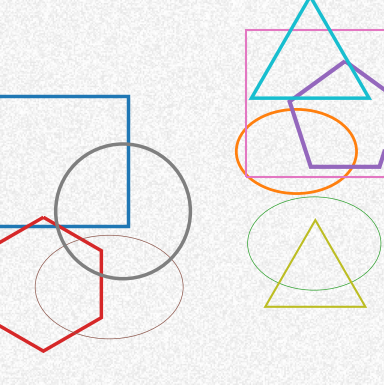[{"shape": "square", "thickness": 2.5, "radius": 0.85, "center": [0.164, 0.583]}, {"shape": "oval", "thickness": 2, "radius": 0.78, "center": [0.77, 0.607]}, {"shape": "oval", "thickness": 0.5, "radius": 0.87, "center": [0.816, 0.367]}, {"shape": "hexagon", "thickness": 2.5, "radius": 0.87, "center": [0.113, 0.262]}, {"shape": "pentagon", "thickness": 3, "radius": 0.76, "center": [0.896, 0.689]}, {"shape": "oval", "thickness": 0.5, "radius": 0.96, "center": [0.284, 0.254]}, {"shape": "square", "thickness": 1.5, "radius": 0.96, "center": [0.829, 0.731]}, {"shape": "circle", "thickness": 2.5, "radius": 0.87, "center": [0.32, 0.451]}, {"shape": "triangle", "thickness": 1.5, "radius": 0.75, "center": [0.819, 0.278]}, {"shape": "triangle", "thickness": 2.5, "radius": 0.88, "center": [0.806, 0.833]}]